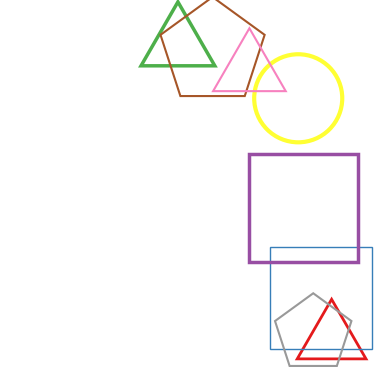[{"shape": "triangle", "thickness": 2, "radius": 0.52, "center": [0.861, 0.119]}, {"shape": "square", "thickness": 1, "radius": 0.66, "center": [0.835, 0.227]}, {"shape": "triangle", "thickness": 2.5, "radius": 0.55, "center": [0.462, 0.884]}, {"shape": "square", "thickness": 2.5, "radius": 0.7, "center": [0.788, 0.459]}, {"shape": "circle", "thickness": 3, "radius": 0.57, "center": [0.775, 0.745]}, {"shape": "pentagon", "thickness": 1.5, "radius": 0.71, "center": [0.552, 0.866]}, {"shape": "triangle", "thickness": 1.5, "radius": 0.54, "center": [0.648, 0.818]}, {"shape": "pentagon", "thickness": 1.5, "radius": 0.52, "center": [0.814, 0.134]}]